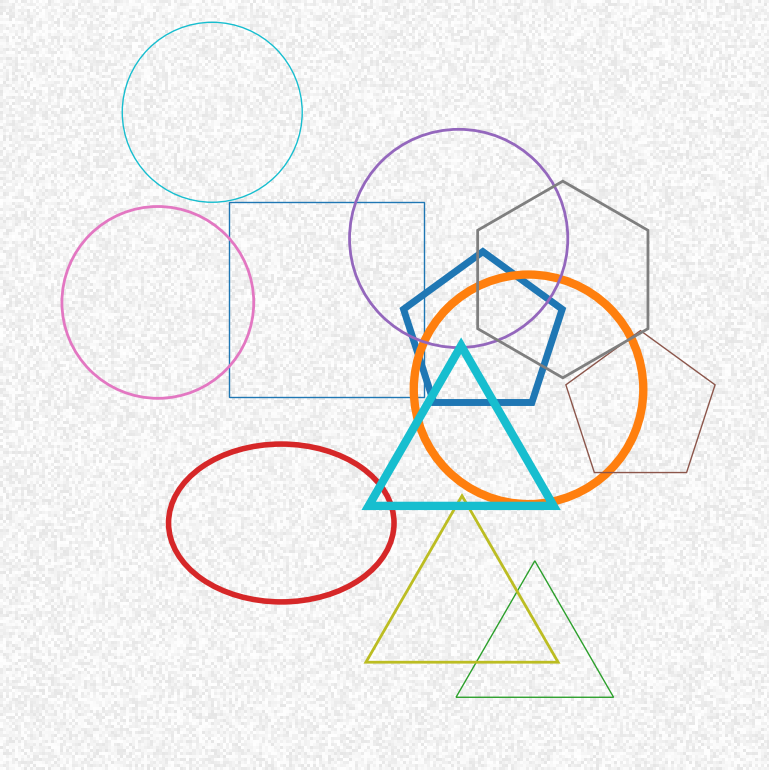[{"shape": "pentagon", "thickness": 2.5, "radius": 0.54, "center": [0.627, 0.565]}, {"shape": "square", "thickness": 0.5, "radius": 0.63, "center": [0.424, 0.611]}, {"shape": "circle", "thickness": 3, "radius": 0.75, "center": [0.686, 0.494]}, {"shape": "triangle", "thickness": 0.5, "radius": 0.59, "center": [0.695, 0.154]}, {"shape": "oval", "thickness": 2, "radius": 0.73, "center": [0.365, 0.321]}, {"shape": "circle", "thickness": 1, "radius": 0.71, "center": [0.596, 0.69]}, {"shape": "pentagon", "thickness": 0.5, "radius": 0.51, "center": [0.832, 0.469]}, {"shape": "circle", "thickness": 1, "radius": 0.62, "center": [0.205, 0.607]}, {"shape": "hexagon", "thickness": 1, "radius": 0.64, "center": [0.731, 0.637]}, {"shape": "triangle", "thickness": 1, "radius": 0.72, "center": [0.6, 0.212]}, {"shape": "triangle", "thickness": 3, "radius": 0.69, "center": [0.599, 0.412]}, {"shape": "circle", "thickness": 0.5, "radius": 0.58, "center": [0.276, 0.854]}]